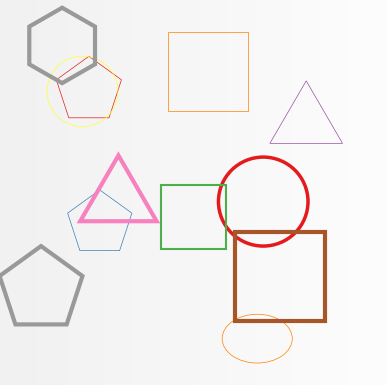[{"shape": "circle", "thickness": 2.5, "radius": 0.58, "center": [0.679, 0.476]}, {"shape": "pentagon", "thickness": 0.5, "radius": 0.44, "center": [0.229, 0.765]}, {"shape": "pentagon", "thickness": 0.5, "radius": 0.44, "center": [0.257, 0.419]}, {"shape": "square", "thickness": 1.5, "radius": 0.42, "center": [0.499, 0.436]}, {"shape": "triangle", "thickness": 0.5, "radius": 0.54, "center": [0.79, 0.682]}, {"shape": "square", "thickness": 0.5, "radius": 0.51, "center": [0.538, 0.814]}, {"shape": "oval", "thickness": 0.5, "radius": 0.45, "center": [0.664, 0.12]}, {"shape": "circle", "thickness": 0.5, "radius": 0.46, "center": [0.213, 0.763]}, {"shape": "square", "thickness": 3, "radius": 0.58, "center": [0.722, 0.283]}, {"shape": "triangle", "thickness": 3, "radius": 0.57, "center": [0.306, 0.482]}, {"shape": "hexagon", "thickness": 3, "radius": 0.49, "center": [0.16, 0.882]}, {"shape": "pentagon", "thickness": 3, "radius": 0.56, "center": [0.106, 0.248]}]